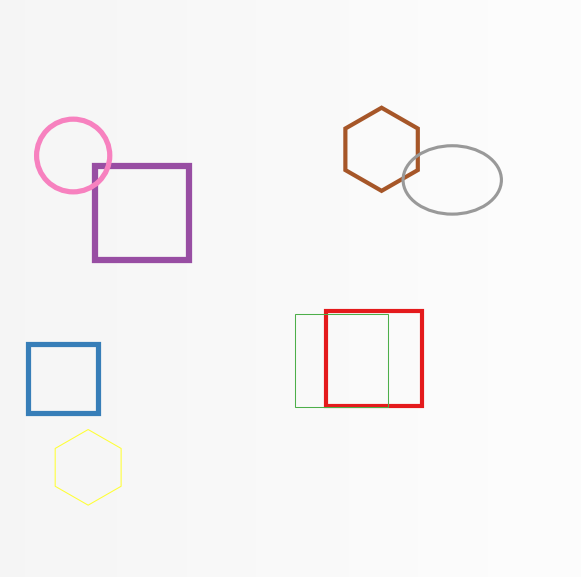[{"shape": "square", "thickness": 2, "radius": 0.41, "center": [0.644, 0.378]}, {"shape": "square", "thickness": 2.5, "radius": 0.3, "center": [0.109, 0.344]}, {"shape": "square", "thickness": 0.5, "radius": 0.4, "center": [0.588, 0.375]}, {"shape": "square", "thickness": 3, "radius": 0.41, "center": [0.244, 0.631]}, {"shape": "hexagon", "thickness": 0.5, "radius": 0.33, "center": [0.152, 0.19]}, {"shape": "hexagon", "thickness": 2, "radius": 0.36, "center": [0.656, 0.741]}, {"shape": "circle", "thickness": 2.5, "radius": 0.31, "center": [0.126, 0.73]}, {"shape": "oval", "thickness": 1.5, "radius": 0.42, "center": [0.778, 0.688]}]